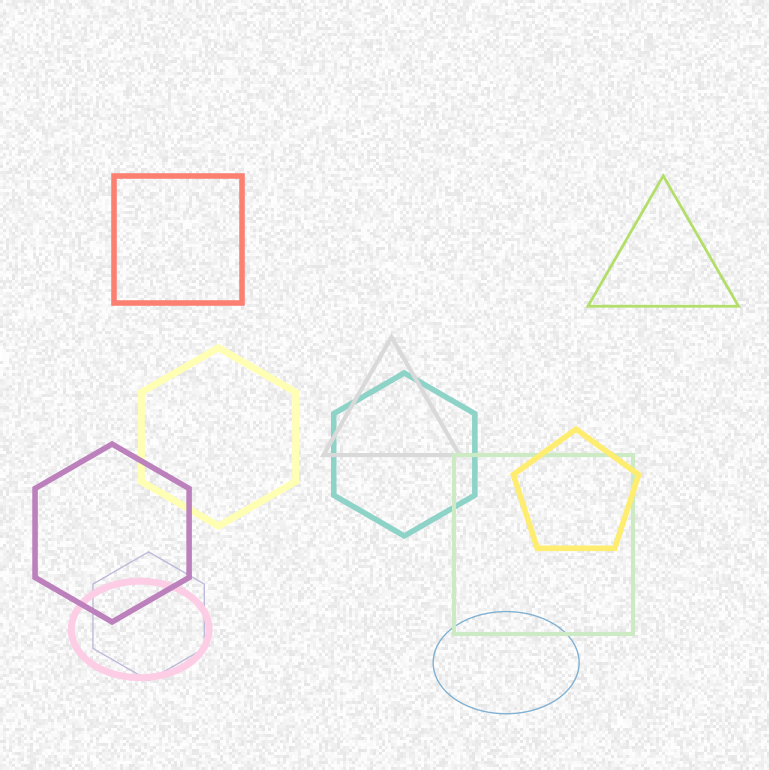[{"shape": "hexagon", "thickness": 2, "radius": 0.53, "center": [0.525, 0.41]}, {"shape": "hexagon", "thickness": 2.5, "radius": 0.58, "center": [0.284, 0.433]}, {"shape": "hexagon", "thickness": 0.5, "radius": 0.42, "center": [0.193, 0.2]}, {"shape": "square", "thickness": 2, "radius": 0.41, "center": [0.231, 0.689]}, {"shape": "oval", "thickness": 0.5, "radius": 0.47, "center": [0.657, 0.139]}, {"shape": "triangle", "thickness": 1, "radius": 0.56, "center": [0.861, 0.659]}, {"shape": "oval", "thickness": 2.5, "radius": 0.45, "center": [0.182, 0.183]}, {"shape": "triangle", "thickness": 1.5, "radius": 0.51, "center": [0.508, 0.46]}, {"shape": "hexagon", "thickness": 2, "radius": 0.58, "center": [0.146, 0.308]}, {"shape": "square", "thickness": 1.5, "radius": 0.58, "center": [0.706, 0.293]}, {"shape": "pentagon", "thickness": 2, "radius": 0.43, "center": [0.748, 0.357]}]